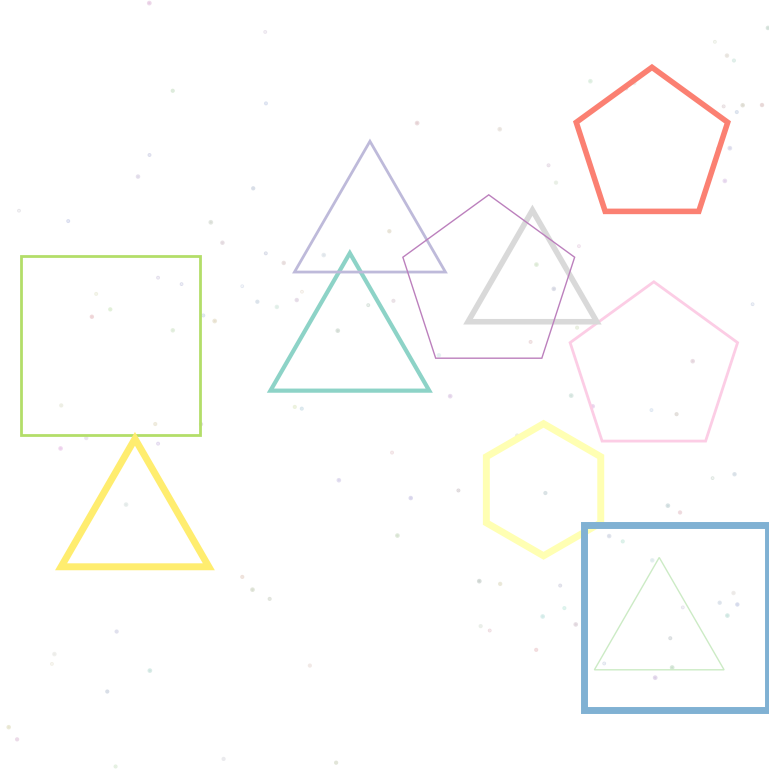[{"shape": "triangle", "thickness": 1.5, "radius": 0.6, "center": [0.454, 0.552]}, {"shape": "hexagon", "thickness": 2.5, "radius": 0.43, "center": [0.706, 0.364]}, {"shape": "triangle", "thickness": 1, "radius": 0.57, "center": [0.48, 0.703]}, {"shape": "pentagon", "thickness": 2, "radius": 0.52, "center": [0.847, 0.809]}, {"shape": "square", "thickness": 2.5, "radius": 0.6, "center": [0.878, 0.198]}, {"shape": "square", "thickness": 1, "radius": 0.58, "center": [0.144, 0.551]}, {"shape": "pentagon", "thickness": 1, "radius": 0.57, "center": [0.849, 0.52]}, {"shape": "triangle", "thickness": 2, "radius": 0.48, "center": [0.691, 0.63]}, {"shape": "pentagon", "thickness": 0.5, "radius": 0.59, "center": [0.635, 0.63]}, {"shape": "triangle", "thickness": 0.5, "radius": 0.49, "center": [0.856, 0.179]}, {"shape": "triangle", "thickness": 2.5, "radius": 0.55, "center": [0.175, 0.319]}]